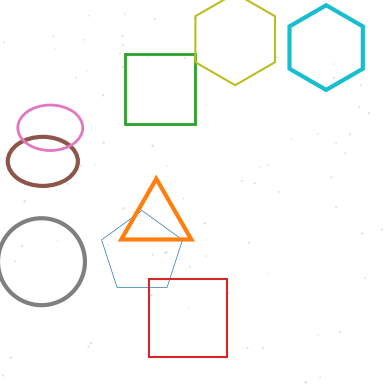[{"shape": "pentagon", "thickness": 0.5, "radius": 0.55, "center": [0.369, 0.343]}, {"shape": "triangle", "thickness": 3, "radius": 0.53, "center": [0.406, 0.431]}, {"shape": "square", "thickness": 2, "radius": 0.45, "center": [0.415, 0.769]}, {"shape": "square", "thickness": 1.5, "radius": 0.51, "center": [0.489, 0.174]}, {"shape": "oval", "thickness": 3, "radius": 0.46, "center": [0.111, 0.581]}, {"shape": "oval", "thickness": 2, "radius": 0.42, "center": [0.131, 0.668]}, {"shape": "circle", "thickness": 3, "radius": 0.56, "center": [0.108, 0.32]}, {"shape": "hexagon", "thickness": 1.5, "radius": 0.6, "center": [0.611, 0.898]}, {"shape": "hexagon", "thickness": 3, "radius": 0.55, "center": [0.847, 0.876]}]